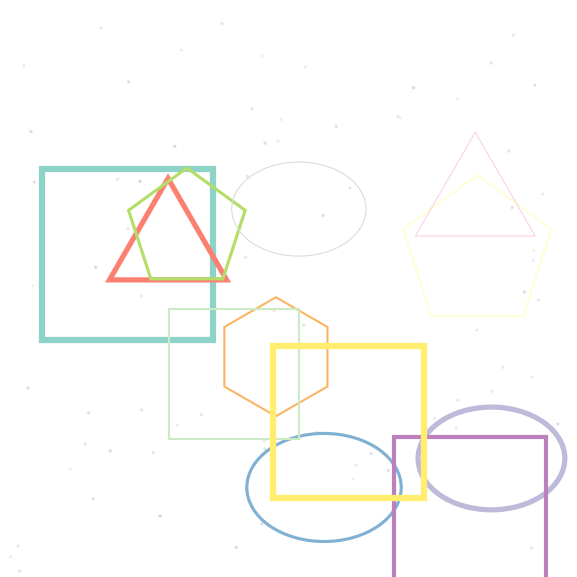[{"shape": "square", "thickness": 3, "radius": 0.74, "center": [0.22, 0.559]}, {"shape": "pentagon", "thickness": 0.5, "radius": 0.68, "center": [0.826, 0.561]}, {"shape": "oval", "thickness": 2.5, "radius": 0.64, "center": [0.851, 0.205]}, {"shape": "triangle", "thickness": 2.5, "radius": 0.59, "center": [0.291, 0.573]}, {"shape": "oval", "thickness": 1.5, "radius": 0.67, "center": [0.561, 0.155]}, {"shape": "hexagon", "thickness": 1, "radius": 0.52, "center": [0.478, 0.381]}, {"shape": "pentagon", "thickness": 1.5, "radius": 0.53, "center": [0.324, 0.602]}, {"shape": "triangle", "thickness": 0.5, "radius": 0.6, "center": [0.823, 0.65]}, {"shape": "oval", "thickness": 0.5, "radius": 0.58, "center": [0.518, 0.637]}, {"shape": "square", "thickness": 2, "radius": 0.66, "center": [0.814, 0.111]}, {"shape": "square", "thickness": 1, "radius": 0.56, "center": [0.406, 0.351]}, {"shape": "square", "thickness": 3, "radius": 0.66, "center": [0.603, 0.268]}]